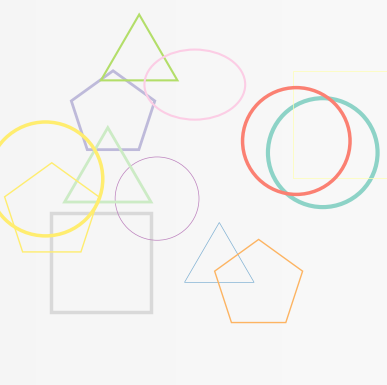[{"shape": "circle", "thickness": 3, "radius": 0.71, "center": [0.833, 0.604]}, {"shape": "square", "thickness": 0.5, "radius": 0.69, "center": [0.895, 0.676]}, {"shape": "pentagon", "thickness": 2, "radius": 0.57, "center": [0.292, 0.703]}, {"shape": "circle", "thickness": 2.5, "radius": 0.69, "center": [0.765, 0.634]}, {"shape": "triangle", "thickness": 0.5, "radius": 0.52, "center": [0.566, 0.318]}, {"shape": "pentagon", "thickness": 1, "radius": 0.6, "center": [0.667, 0.259]}, {"shape": "triangle", "thickness": 1.5, "radius": 0.57, "center": [0.359, 0.848]}, {"shape": "oval", "thickness": 1.5, "radius": 0.65, "center": [0.503, 0.78]}, {"shape": "square", "thickness": 2.5, "radius": 0.65, "center": [0.26, 0.318]}, {"shape": "circle", "thickness": 0.5, "radius": 0.54, "center": [0.405, 0.484]}, {"shape": "triangle", "thickness": 2, "radius": 0.64, "center": [0.278, 0.54]}, {"shape": "circle", "thickness": 2.5, "radius": 0.74, "center": [0.117, 0.535]}, {"shape": "pentagon", "thickness": 1, "radius": 0.64, "center": [0.134, 0.449]}]